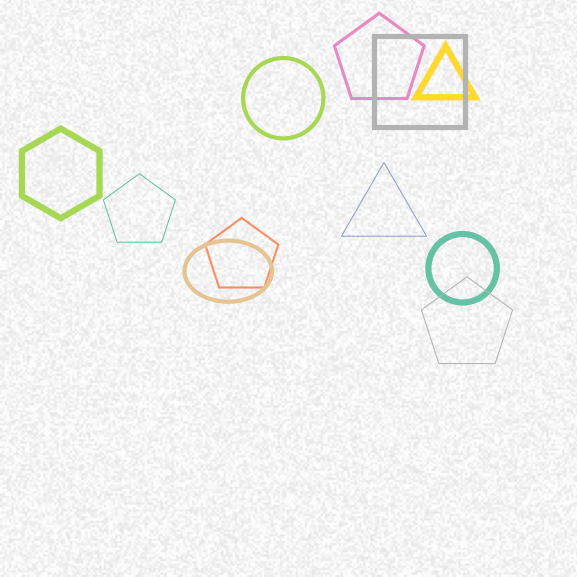[{"shape": "circle", "thickness": 3, "radius": 0.3, "center": [0.801, 0.535]}, {"shape": "pentagon", "thickness": 0.5, "radius": 0.33, "center": [0.241, 0.633]}, {"shape": "pentagon", "thickness": 1, "radius": 0.33, "center": [0.419, 0.555]}, {"shape": "triangle", "thickness": 0.5, "radius": 0.43, "center": [0.665, 0.633]}, {"shape": "pentagon", "thickness": 1.5, "radius": 0.41, "center": [0.657, 0.895]}, {"shape": "hexagon", "thickness": 3, "radius": 0.39, "center": [0.105, 0.699]}, {"shape": "circle", "thickness": 2, "radius": 0.35, "center": [0.49, 0.829]}, {"shape": "triangle", "thickness": 3, "radius": 0.3, "center": [0.772, 0.86]}, {"shape": "oval", "thickness": 2, "radius": 0.38, "center": [0.395, 0.53]}, {"shape": "square", "thickness": 2.5, "radius": 0.39, "center": [0.726, 0.858]}, {"shape": "pentagon", "thickness": 0.5, "radius": 0.42, "center": [0.809, 0.437]}]